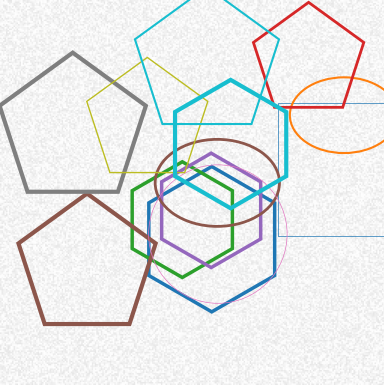[{"shape": "hexagon", "thickness": 2.5, "radius": 0.94, "center": [0.55, 0.379]}, {"shape": "square", "thickness": 0.5, "radius": 0.87, "center": [0.895, 0.559]}, {"shape": "oval", "thickness": 1.5, "radius": 0.7, "center": [0.893, 0.701]}, {"shape": "hexagon", "thickness": 2.5, "radius": 0.75, "center": [0.473, 0.43]}, {"shape": "pentagon", "thickness": 2, "radius": 0.75, "center": [0.802, 0.843]}, {"shape": "hexagon", "thickness": 2.5, "radius": 0.74, "center": [0.548, 0.454]}, {"shape": "oval", "thickness": 2, "radius": 0.81, "center": [0.564, 0.525]}, {"shape": "pentagon", "thickness": 3, "radius": 0.94, "center": [0.226, 0.31]}, {"shape": "circle", "thickness": 0.5, "radius": 0.9, "center": [0.566, 0.392]}, {"shape": "pentagon", "thickness": 3, "radius": 1.0, "center": [0.189, 0.664]}, {"shape": "pentagon", "thickness": 1, "radius": 0.83, "center": [0.383, 0.686]}, {"shape": "pentagon", "thickness": 1.5, "radius": 0.98, "center": [0.538, 0.837]}, {"shape": "hexagon", "thickness": 3, "radius": 0.83, "center": [0.599, 0.626]}]